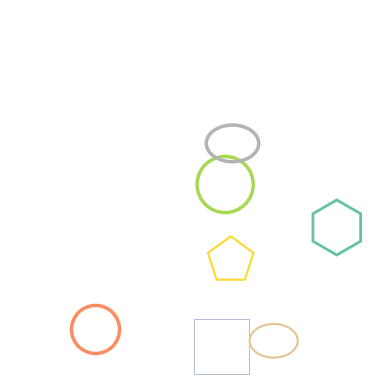[{"shape": "hexagon", "thickness": 2, "radius": 0.36, "center": [0.875, 0.409]}, {"shape": "circle", "thickness": 2.5, "radius": 0.31, "center": [0.248, 0.144]}, {"shape": "square", "thickness": 0.5, "radius": 0.35, "center": [0.575, 0.1]}, {"shape": "circle", "thickness": 2.5, "radius": 0.36, "center": [0.585, 0.521]}, {"shape": "pentagon", "thickness": 1.5, "radius": 0.31, "center": [0.599, 0.324]}, {"shape": "oval", "thickness": 1.5, "radius": 0.31, "center": [0.711, 0.115]}, {"shape": "oval", "thickness": 2.5, "radius": 0.34, "center": [0.604, 0.628]}]